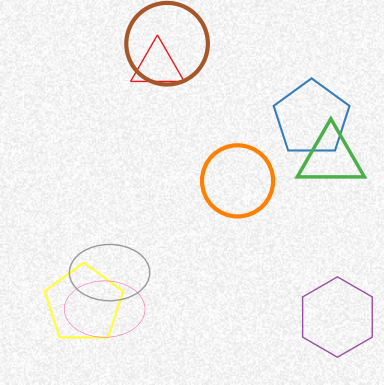[{"shape": "triangle", "thickness": 1, "radius": 0.4, "center": [0.409, 0.829]}, {"shape": "pentagon", "thickness": 1.5, "radius": 0.52, "center": [0.809, 0.693]}, {"shape": "triangle", "thickness": 2.5, "radius": 0.5, "center": [0.859, 0.591]}, {"shape": "hexagon", "thickness": 1, "radius": 0.52, "center": [0.876, 0.177]}, {"shape": "circle", "thickness": 3, "radius": 0.46, "center": [0.617, 0.53]}, {"shape": "pentagon", "thickness": 1.5, "radius": 0.54, "center": [0.218, 0.21]}, {"shape": "circle", "thickness": 3, "radius": 0.53, "center": [0.434, 0.886]}, {"shape": "oval", "thickness": 0.5, "radius": 0.52, "center": [0.272, 0.197]}, {"shape": "oval", "thickness": 1, "radius": 0.52, "center": [0.285, 0.292]}]